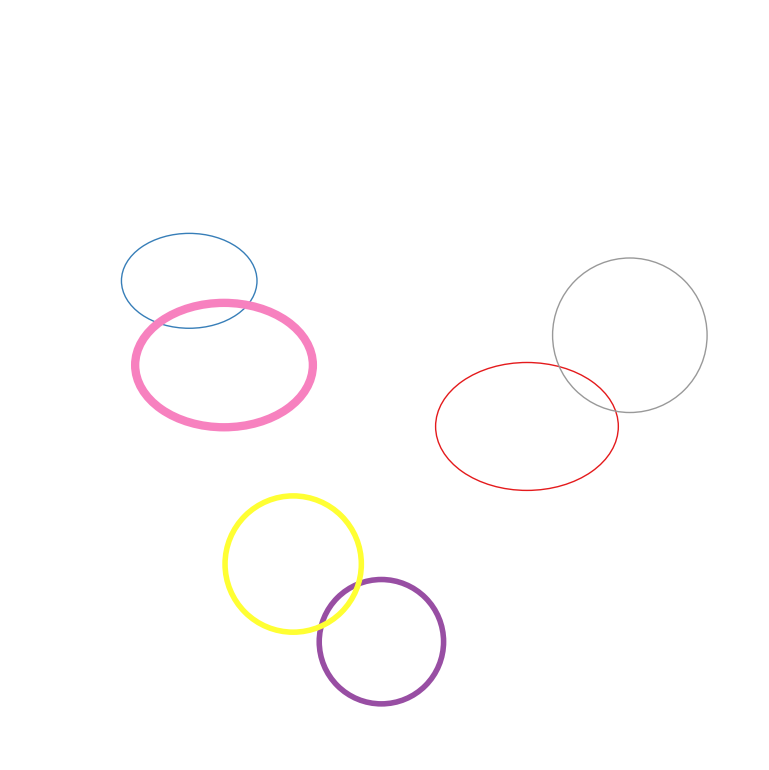[{"shape": "oval", "thickness": 0.5, "radius": 0.59, "center": [0.684, 0.446]}, {"shape": "oval", "thickness": 0.5, "radius": 0.44, "center": [0.246, 0.635]}, {"shape": "circle", "thickness": 2, "radius": 0.4, "center": [0.495, 0.167]}, {"shape": "circle", "thickness": 2, "radius": 0.44, "center": [0.381, 0.267]}, {"shape": "oval", "thickness": 3, "radius": 0.58, "center": [0.291, 0.526]}, {"shape": "circle", "thickness": 0.5, "radius": 0.5, "center": [0.818, 0.565]}]